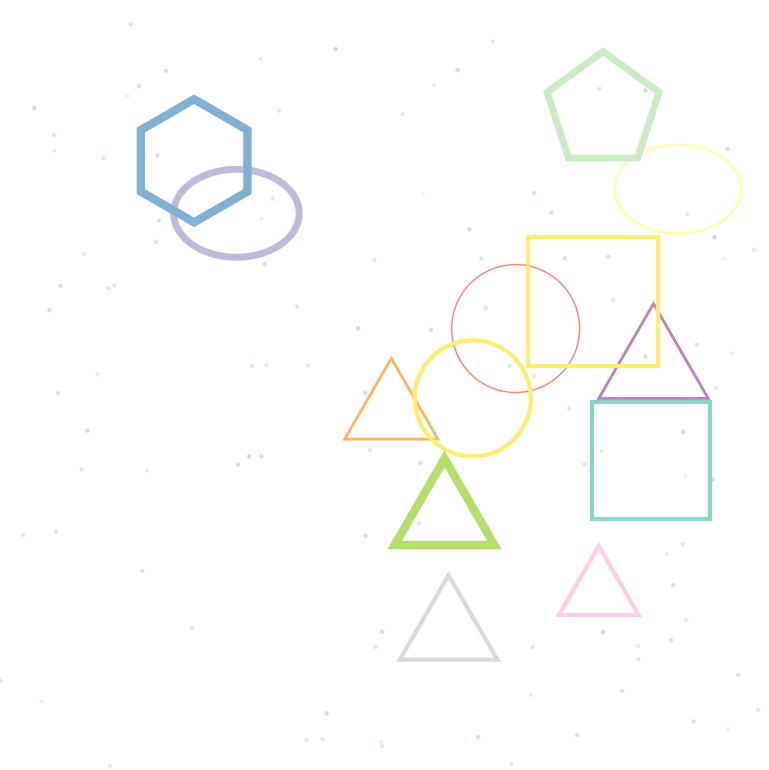[{"shape": "square", "thickness": 1.5, "radius": 0.38, "center": [0.845, 0.402]}, {"shape": "oval", "thickness": 1, "radius": 0.41, "center": [0.881, 0.754]}, {"shape": "oval", "thickness": 2.5, "radius": 0.41, "center": [0.307, 0.723]}, {"shape": "circle", "thickness": 0.5, "radius": 0.42, "center": [0.67, 0.573]}, {"shape": "hexagon", "thickness": 3, "radius": 0.4, "center": [0.252, 0.791]}, {"shape": "triangle", "thickness": 1, "radius": 0.35, "center": [0.508, 0.465]}, {"shape": "triangle", "thickness": 3, "radius": 0.37, "center": [0.577, 0.33]}, {"shape": "triangle", "thickness": 1.5, "radius": 0.3, "center": [0.778, 0.231]}, {"shape": "triangle", "thickness": 1.5, "radius": 0.37, "center": [0.583, 0.18]}, {"shape": "triangle", "thickness": 1, "radius": 0.41, "center": [0.849, 0.524]}, {"shape": "pentagon", "thickness": 2.5, "radius": 0.38, "center": [0.783, 0.857]}, {"shape": "square", "thickness": 1.5, "radius": 0.42, "center": [0.77, 0.608]}, {"shape": "circle", "thickness": 1.5, "radius": 0.38, "center": [0.614, 0.483]}]